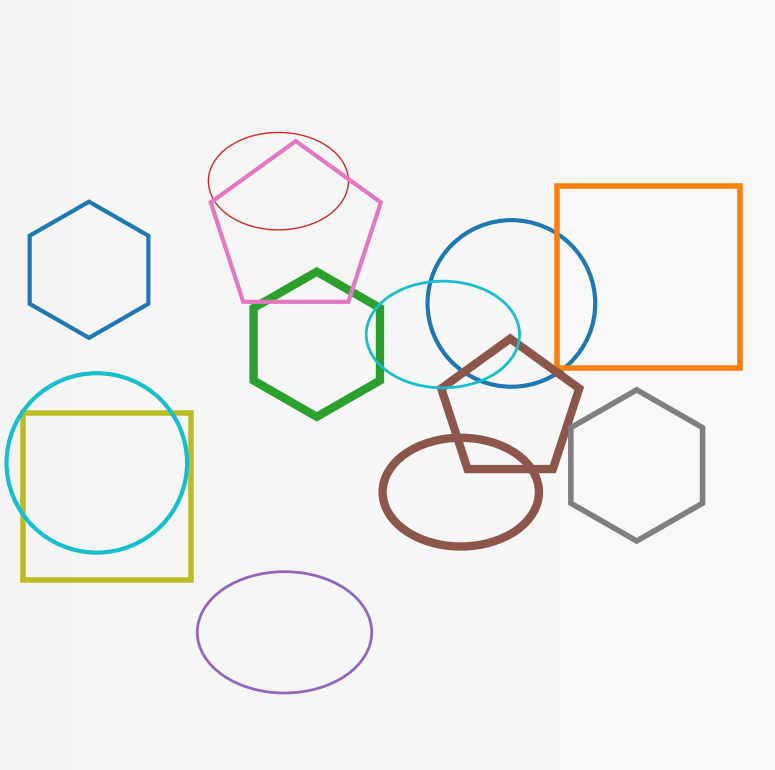[{"shape": "hexagon", "thickness": 1.5, "radius": 0.44, "center": [0.115, 0.65]}, {"shape": "circle", "thickness": 1.5, "radius": 0.54, "center": [0.66, 0.606]}, {"shape": "square", "thickness": 2, "radius": 0.59, "center": [0.837, 0.641]}, {"shape": "hexagon", "thickness": 3, "radius": 0.47, "center": [0.409, 0.553]}, {"shape": "oval", "thickness": 0.5, "radius": 0.45, "center": [0.359, 0.765]}, {"shape": "oval", "thickness": 1, "radius": 0.56, "center": [0.367, 0.179]}, {"shape": "pentagon", "thickness": 3, "radius": 0.47, "center": [0.658, 0.467]}, {"shape": "oval", "thickness": 3, "radius": 0.5, "center": [0.595, 0.361]}, {"shape": "pentagon", "thickness": 1.5, "radius": 0.58, "center": [0.382, 0.701]}, {"shape": "hexagon", "thickness": 2, "radius": 0.49, "center": [0.822, 0.396]}, {"shape": "square", "thickness": 2, "radius": 0.54, "center": [0.138, 0.355]}, {"shape": "circle", "thickness": 1.5, "radius": 0.58, "center": [0.125, 0.399]}, {"shape": "oval", "thickness": 1, "radius": 0.49, "center": [0.571, 0.566]}]